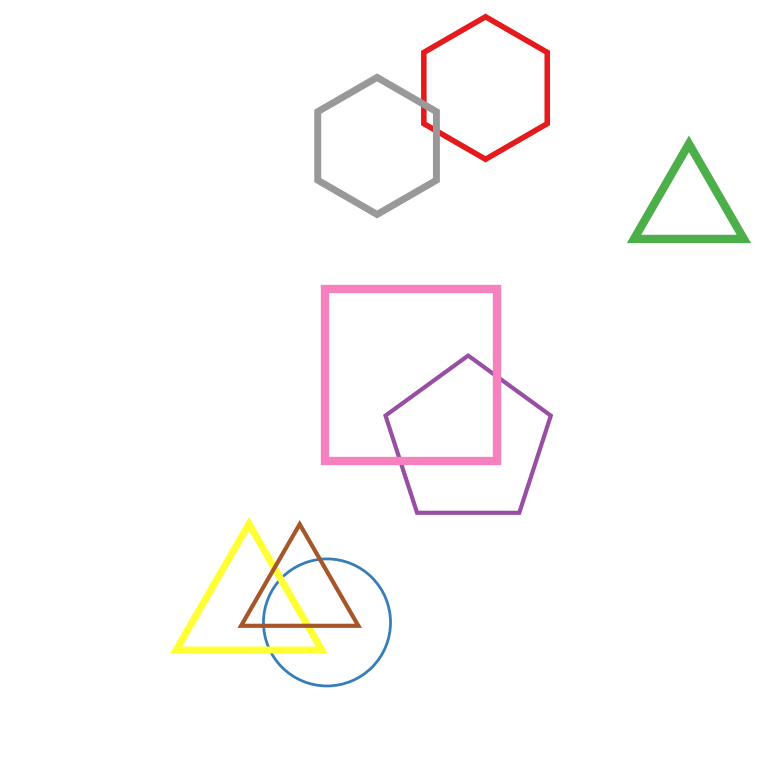[{"shape": "hexagon", "thickness": 2, "radius": 0.46, "center": [0.631, 0.886]}, {"shape": "circle", "thickness": 1, "radius": 0.41, "center": [0.425, 0.192]}, {"shape": "triangle", "thickness": 3, "radius": 0.41, "center": [0.895, 0.731]}, {"shape": "pentagon", "thickness": 1.5, "radius": 0.56, "center": [0.608, 0.425]}, {"shape": "triangle", "thickness": 2.5, "radius": 0.55, "center": [0.323, 0.21]}, {"shape": "triangle", "thickness": 1.5, "radius": 0.44, "center": [0.389, 0.231]}, {"shape": "square", "thickness": 3, "radius": 0.56, "center": [0.533, 0.513]}, {"shape": "hexagon", "thickness": 2.5, "radius": 0.44, "center": [0.49, 0.81]}]